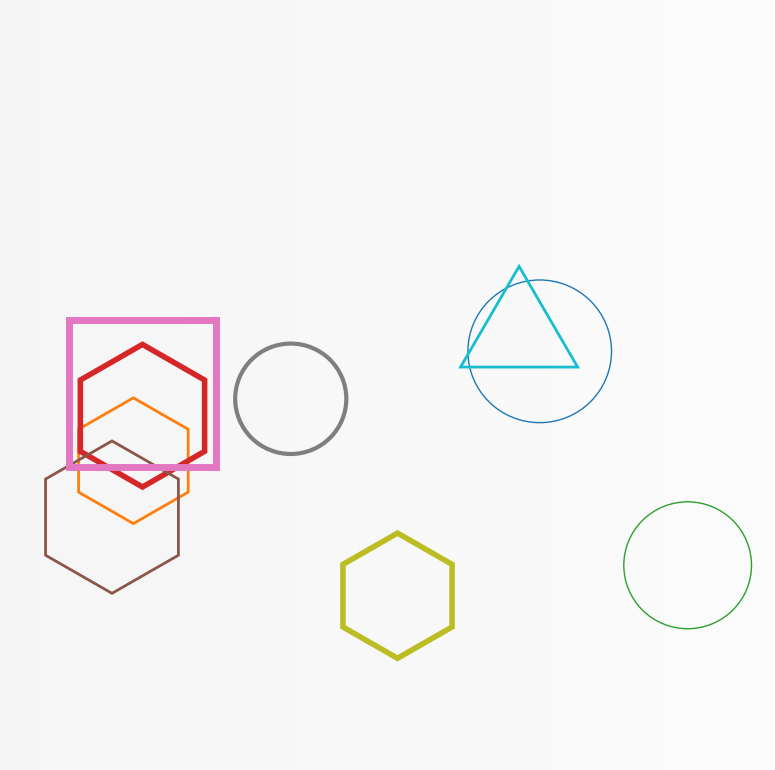[{"shape": "circle", "thickness": 0.5, "radius": 0.46, "center": [0.696, 0.544]}, {"shape": "hexagon", "thickness": 1, "radius": 0.41, "center": [0.172, 0.402]}, {"shape": "circle", "thickness": 0.5, "radius": 0.41, "center": [0.887, 0.266]}, {"shape": "hexagon", "thickness": 2, "radius": 0.46, "center": [0.184, 0.46]}, {"shape": "hexagon", "thickness": 1, "radius": 0.49, "center": [0.145, 0.328]}, {"shape": "square", "thickness": 2.5, "radius": 0.48, "center": [0.184, 0.489]}, {"shape": "circle", "thickness": 1.5, "radius": 0.36, "center": [0.375, 0.482]}, {"shape": "hexagon", "thickness": 2, "radius": 0.41, "center": [0.513, 0.226]}, {"shape": "triangle", "thickness": 1, "radius": 0.44, "center": [0.67, 0.567]}]